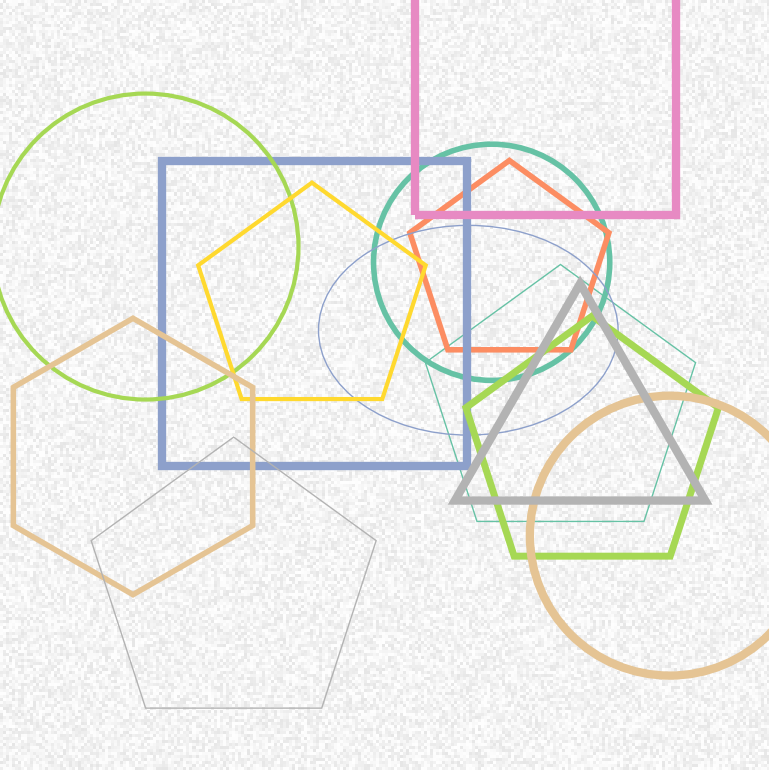[{"shape": "circle", "thickness": 2, "radius": 0.77, "center": [0.639, 0.659]}, {"shape": "pentagon", "thickness": 0.5, "radius": 0.92, "center": [0.728, 0.472]}, {"shape": "pentagon", "thickness": 2, "radius": 0.68, "center": [0.662, 0.656]}, {"shape": "oval", "thickness": 0.5, "radius": 0.97, "center": [0.608, 0.571]}, {"shape": "square", "thickness": 3, "radius": 0.99, "center": [0.408, 0.592]}, {"shape": "square", "thickness": 3, "radius": 0.85, "center": [0.708, 0.891]}, {"shape": "circle", "thickness": 1.5, "radius": 0.99, "center": [0.189, 0.68]}, {"shape": "pentagon", "thickness": 2.5, "radius": 0.86, "center": [0.769, 0.417]}, {"shape": "pentagon", "thickness": 1.5, "radius": 0.78, "center": [0.405, 0.607]}, {"shape": "hexagon", "thickness": 2, "radius": 0.9, "center": [0.173, 0.407]}, {"shape": "circle", "thickness": 3, "radius": 0.91, "center": [0.87, 0.304]}, {"shape": "pentagon", "thickness": 0.5, "radius": 0.97, "center": [0.303, 0.238]}, {"shape": "triangle", "thickness": 3, "radius": 0.94, "center": [0.753, 0.444]}]